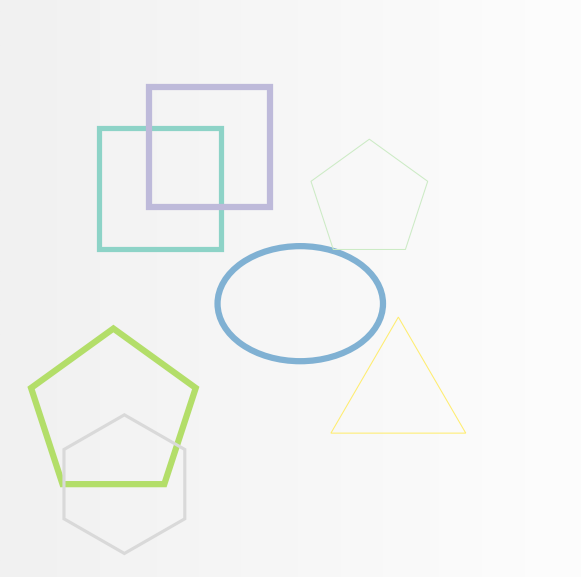[{"shape": "square", "thickness": 2.5, "radius": 0.52, "center": [0.276, 0.673]}, {"shape": "square", "thickness": 3, "radius": 0.52, "center": [0.36, 0.745]}, {"shape": "oval", "thickness": 3, "radius": 0.71, "center": [0.517, 0.473]}, {"shape": "pentagon", "thickness": 3, "radius": 0.74, "center": [0.195, 0.281]}, {"shape": "hexagon", "thickness": 1.5, "radius": 0.6, "center": [0.214, 0.161]}, {"shape": "pentagon", "thickness": 0.5, "radius": 0.53, "center": [0.635, 0.653]}, {"shape": "triangle", "thickness": 0.5, "radius": 0.67, "center": [0.685, 0.316]}]